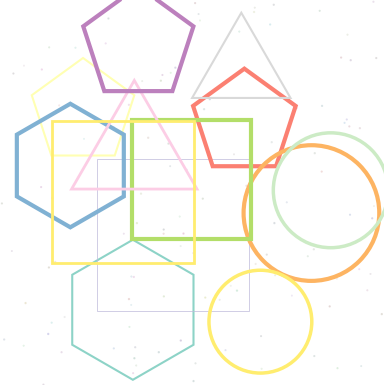[{"shape": "hexagon", "thickness": 1.5, "radius": 0.91, "center": [0.345, 0.195]}, {"shape": "pentagon", "thickness": 1.5, "radius": 0.7, "center": [0.216, 0.709]}, {"shape": "square", "thickness": 0.5, "radius": 0.99, "center": [0.449, 0.391]}, {"shape": "pentagon", "thickness": 3, "radius": 0.7, "center": [0.635, 0.682]}, {"shape": "hexagon", "thickness": 3, "radius": 0.8, "center": [0.183, 0.57]}, {"shape": "circle", "thickness": 3, "radius": 0.88, "center": [0.809, 0.447]}, {"shape": "square", "thickness": 3, "radius": 0.77, "center": [0.498, 0.534]}, {"shape": "triangle", "thickness": 2, "radius": 0.94, "center": [0.349, 0.603]}, {"shape": "triangle", "thickness": 1.5, "radius": 0.74, "center": [0.627, 0.819]}, {"shape": "pentagon", "thickness": 3, "radius": 0.75, "center": [0.359, 0.885]}, {"shape": "circle", "thickness": 2.5, "radius": 0.75, "center": [0.859, 0.506]}, {"shape": "square", "thickness": 2, "radius": 0.92, "center": [0.319, 0.501]}, {"shape": "circle", "thickness": 2.5, "radius": 0.67, "center": [0.676, 0.165]}]